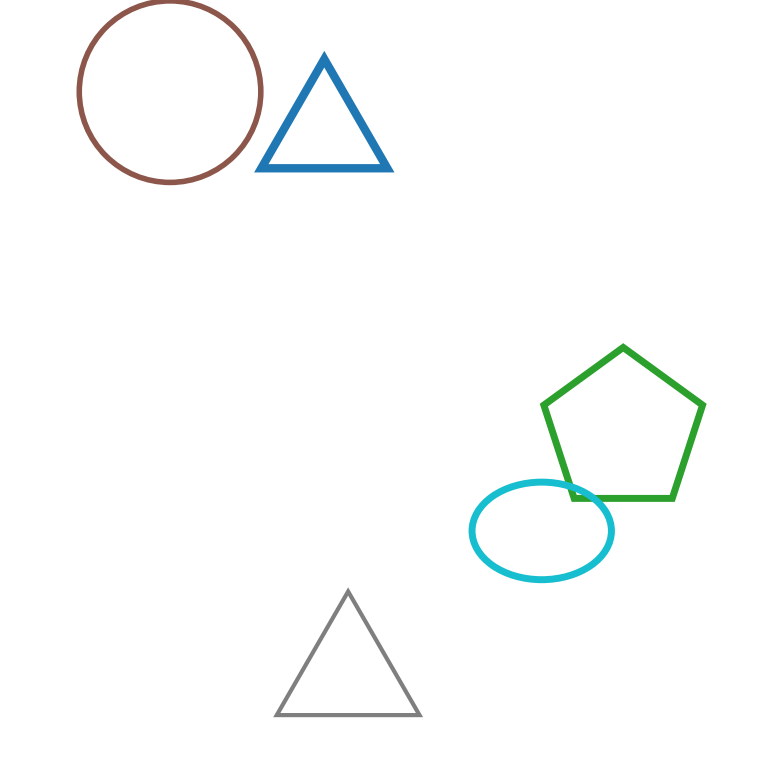[{"shape": "triangle", "thickness": 3, "radius": 0.47, "center": [0.421, 0.829]}, {"shape": "pentagon", "thickness": 2.5, "radius": 0.54, "center": [0.809, 0.44]}, {"shape": "circle", "thickness": 2, "radius": 0.59, "center": [0.221, 0.881]}, {"shape": "triangle", "thickness": 1.5, "radius": 0.54, "center": [0.452, 0.125]}, {"shape": "oval", "thickness": 2.5, "radius": 0.45, "center": [0.704, 0.311]}]